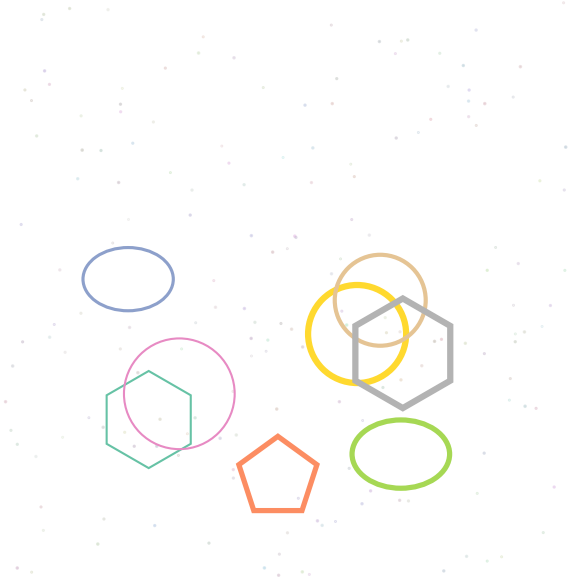[{"shape": "hexagon", "thickness": 1, "radius": 0.42, "center": [0.257, 0.273]}, {"shape": "pentagon", "thickness": 2.5, "radius": 0.36, "center": [0.481, 0.172]}, {"shape": "oval", "thickness": 1.5, "radius": 0.39, "center": [0.222, 0.516]}, {"shape": "circle", "thickness": 1, "radius": 0.48, "center": [0.311, 0.317]}, {"shape": "oval", "thickness": 2.5, "radius": 0.42, "center": [0.694, 0.213]}, {"shape": "circle", "thickness": 3, "radius": 0.42, "center": [0.618, 0.421]}, {"shape": "circle", "thickness": 2, "radius": 0.39, "center": [0.658, 0.479]}, {"shape": "hexagon", "thickness": 3, "radius": 0.47, "center": [0.698, 0.387]}]